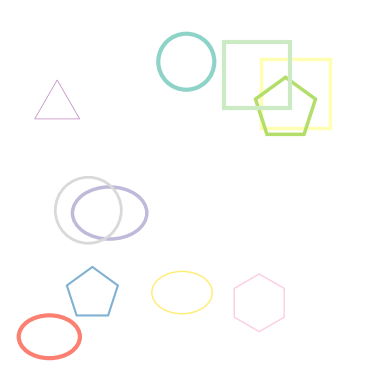[{"shape": "circle", "thickness": 3, "radius": 0.36, "center": [0.484, 0.84]}, {"shape": "square", "thickness": 2.5, "radius": 0.45, "center": [0.767, 0.757]}, {"shape": "oval", "thickness": 2.5, "radius": 0.48, "center": [0.285, 0.447]}, {"shape": "oval", "thickness": 3, "radius": 0.4, "center": [0.128, 0.125]}, {"shape": "pentagon", "thickness": 1.5, "radius": 0.35, "center": [0.24, 0.237]}, {"shape": "pentagon", "thickness": 2.5, "radius": 0.41, "center": [0.742, 0.717]}, {"shape": "hexagon", "thickness": 1, "radius": 0.37, "center": [0.673, 0.213]}, {"shape": "circle", "thickness": 2, "radius": 0.43, "center": [0.229, 0.454]}, {"shape": "triangle", "thickness": 0.5, "radius": 0.34, "center": [0.149, 0.725]}, {"shape": "square", "thickness": 3, "radius": 0.43, "center": [0.667, 0.805]}, {"shape": "oval", "thickness": 1, "radius": 0.39, "center": [0.473, 0.24]}]